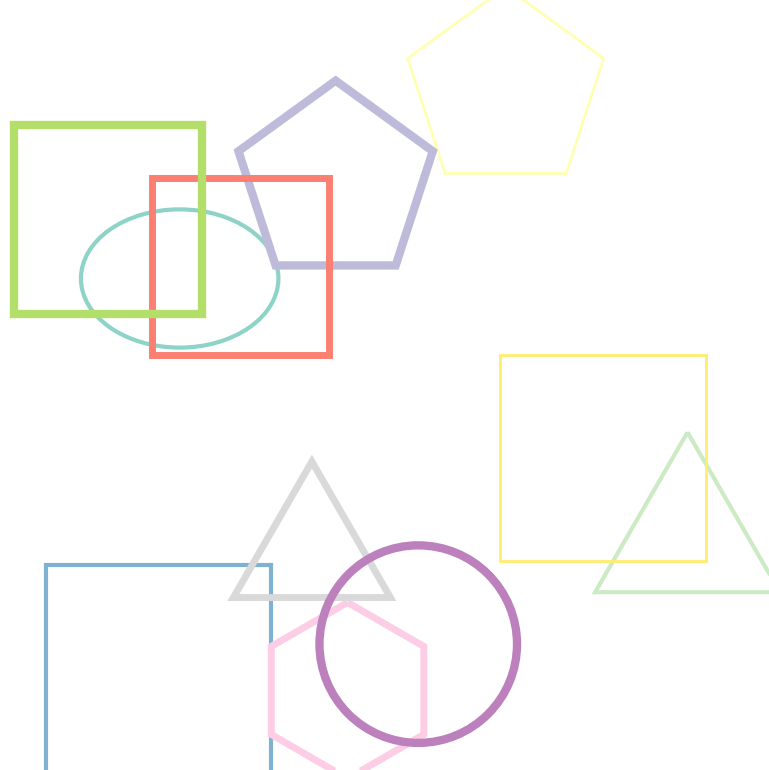[{"shape": "oval", "thickness": 1.5, "radius": 0.64, "center": [0.233, 0.638]}, {"shape": "pentagon", "thickness": 1, "radius": 0.67, "center": [0.657, 0.883]}, {"shape": "pentagon", "thickness": 3, "radius": 0.66, "center": [0.436, 0.763]}, {"shape": "square", "thickness": 2.5, "radius": 0.57, "center": [0.312, 0.654]}, {"shape": "square", "thickness": 1.5, "radius": 0.73, "center": [0.206, 0.12]}, {"shape": "square", "thickness": 3, "radius": 0.61, "center": [0.14, 0.715]}, {"shape": "hexagon", "thickness": 2.5, "radius": 0.57, "center": [0.451, 0.103]}, {"shape": "triangle", "thickness": 2.5, "radius": 0.59, "center": [0.405, 0.283]}, {"shape": "circle", "thickness": 3, "radius": 0.64, "center": [0.543, 0.163]}, {"shape": "triangle", "thickness": 1.5, "radius": 0.69, "center": [0.893, 0.3]}, {"shape": "square", "thickness": 1, "radius": 0.67, "center": [0.783, 0.405]}]